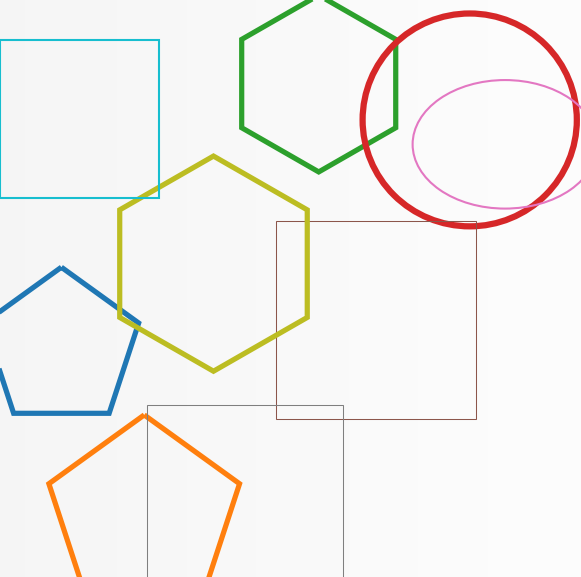[{"shape": "pentagon", "thickness": 2.5, "radius": 0.7, "center": [0.106, 0.397]}, {"shape": "pentagon", "thickness": 2.5, "radius": 0.86, "center": [0.248, 0.108]}, {"shape": "hexagon", "thickness": 2.5, "radius": 0.77, "center": [0.548, 0.854]}, {"shape": "circle", "thickness": 3, "radius": 0.92, "center": [0.808, 0.791]}, {"shape": "square", "thickness": 0.5, "radius": 0.86, "center": [0.647, 0.445]}, {"shape": "oval", "thickness": 1, "radius": 0.79, "center": [0.869, 0.749]}, {"shape": "square", "thickness": 0.5, "radius": 0.84, "center": [0.421, 0.129]}, {"shape": "hexagon", "thickness": 2.5, "radius": 0.93, "center": [0.367, 0.543]}, {"shape": "square", "thickness": 1, "radius": 0.69, "center": [0.137, 0.793]}]